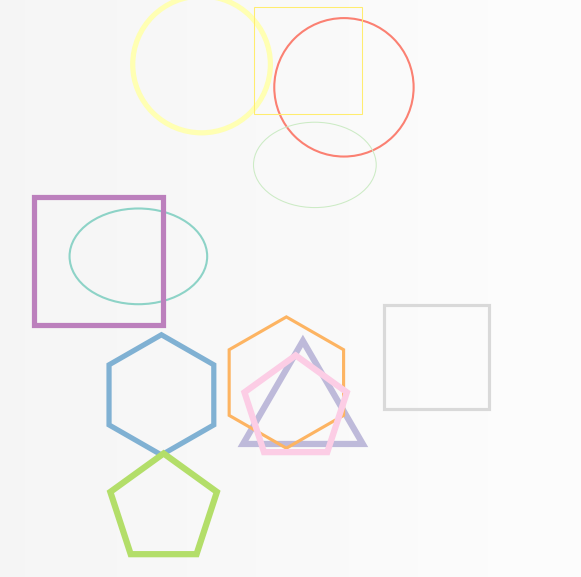[{"shape": "oval", "thickness": 1, "radius": 0.59, "center": [0.238, 0.555]}, {"shape": "circle", "thickness": 2.5, "radius": 0.59, "center": [0.347, 0.888]}, {"shape": "triangle", "thickness": 3, "radius": 0.59, "center": [0.521, 0.29]}, {"shape": "circle", "thickness": 1, "radius": 0.6, "center": [0.592, 0.848]}, {"shape": "hexagon", "thickness": 2.5, "radius": 0.52, "center": [0.278, 0.315]}, {"shape": "hexagon", "thickness": 1.5, "radius": 0.57, "center": [0.493, 0.337]}, {"shape": "pentagon", "thickness": 3, "radius": 0.48, "center": [0.281, 0.118]}, {"shape": "pentagon", "thickness": 3, "radius": 0.46, "center": [0.509, 0.291]}, {"shape": "square", "thickness": 1.5, "radius": 0.45, "center": [0.75, 0.381]}, {"shape": "square", "thickness": 2.5, "radius": 0.56, "center": [0.169, 0.547]}, {"shape": "oval", "thickness": 0.5, "radius": 0.53, "center": [0.542, 0.714]}, {"shape": "square", "thickness": 0.5, "radius": 0.46, "center": [0.531, 0.894]}]